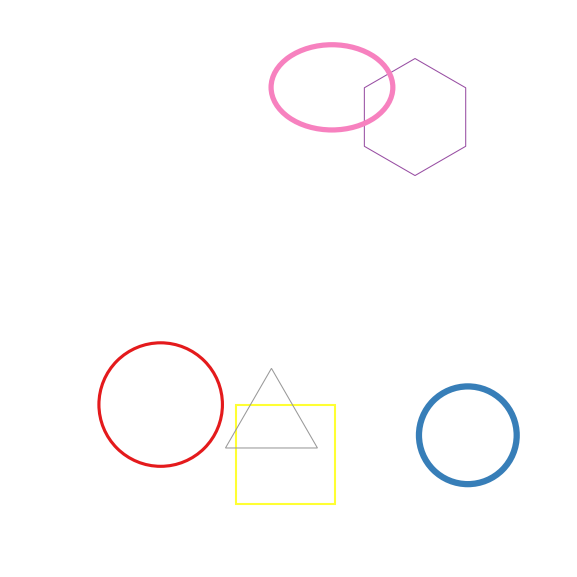[{"shape": "circle", "thickness": 1.5, "radius": 0.53, "center": [0.278, 0.299]}, {"shape": "circle", "thickness": 3, "radius": 0.42, "center": [0.81, 0.245]}, {"shape": "hexagon", "thickness": 0.5, "radius": 0.51, "center": [0.719, 0.796]}, {"shape": "square", "thickness": 1, "radius": 0.43, "center": [0.495, 0.213]}, {"shape": "oval", "thickness": 2.5, "radius": 0.53, "center": [0.575, 0.848]}, {"shape": "triangle", "thickness": 0.5, "radius": 0.46, "center": [0.47, 0.269]}]